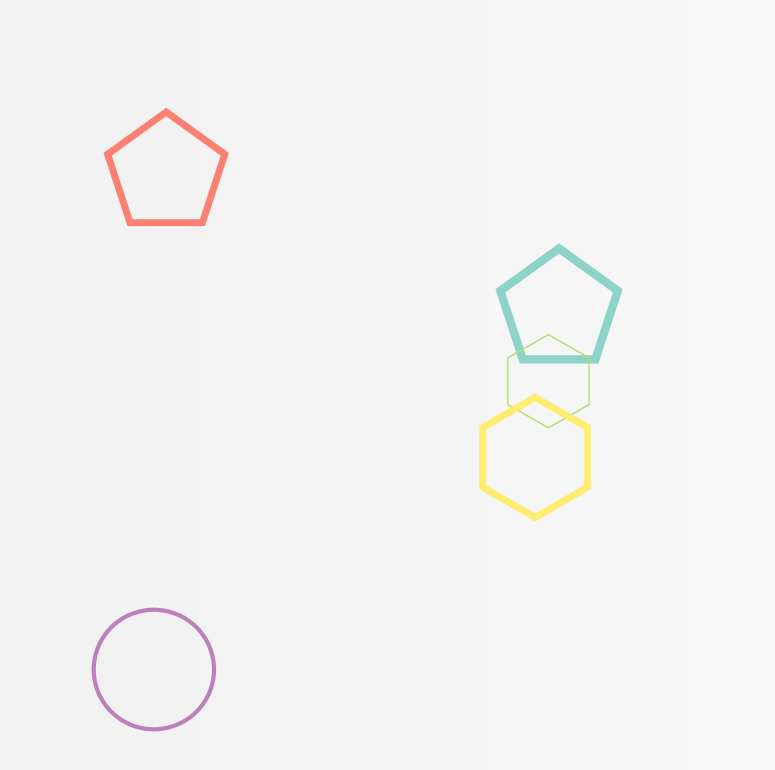[{"shape": "pentagon", "thickness": 3, "radius": 0.4, "center": [0.721, 0.598]}, {"shape": "pentagon", "thickness": 2.5, "radius": 0.4, "center": [0.214, 0.775]}, {"shape": "hexagon", "thickness": 0.5, "radius": 0.3, "center": [0.708, 0.505]}, {"shape": "circle", "thickness": 1.5, "radius": 0.39, "center": [0.199, 0.131]}, {"shape": "hexagon", "thickness": 2.5, "radius": 0.39, "center": [0.69, 0.406]}]